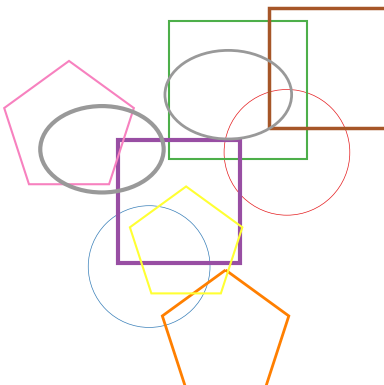[{"shape": "circle", "thickness": 0.5, "radius": 0.82, "center": [0.745, 0.604]}, {"shape": "circle", "thickness": 0.5, "radius": 0.79, "center": [0.387, 0.308]}, {"shape": "square", "thickness": 1.5, "radius": 0.89, "center": [0.619, 0.767]}, {"shape": "square", "thickness": 3, "radius": 0.79, "center": [0.466, 0.477]}, {"shape": "pentagon", "thickness": 2, "radius": 0.86, "center": [0.586, 0.126]}, {"shape": "pentagon", "thickness": 1.5, "radius": 0.77, "center": [0.483, 0.362]}, {"shape": "square", "thickness": 2.5, "radius": 0.78, "center": [0.854, 0.823]}, {"shape": "pentagon", "thickness": 1.5, "radius": 0.89, "center": [0.179, 0.665]}, {"shape": "oval", "thickness": 2, "radius": 0.82, "center": [0.593, 0.754]}, {"shape": "oval", "thickness": 3, "radius": 0.8, "center": [0.265, 0.612]}]